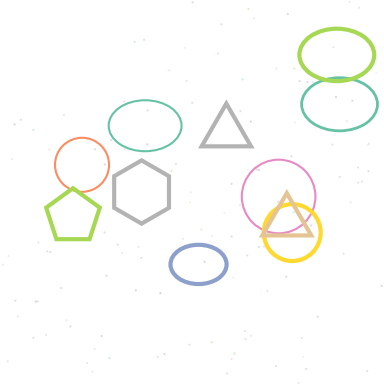[{"shape": "oval", "thickness": 1.5, "radius": 0.47, "center": [0.377, 0.673]}, {"shape": "oval", "thickness": 2, "radius": 0.49, "center": [0.882, 0.729]}, {"shape": "circle", "thickness": 1.5, "radius": 0.35, "center": [0.213, 0.572]}, {"shape": "oval", "thickness": 3, "radius": 0.36, "center": [0.516, 0.313]}, {"shape": "circle", "thickness": 1.5, "radius": 0.48, "center": [0.724, 0.49]}, {"shape": "pentagon", "thickness": 3, "radius": 0.37, "center": [0.19, 0.438]}, {"shape": "oval", "thickness": 3, "radius": 0.49, "center": [0.875, 0.857]}, {"shape": "circle", "thickness": 3, "radius": 0.37, "center": [0.759, 0.396]}, {"shape": "triangle", "thickness": 3, "radius": 0.37, "center": [0.745, 0.425]}, {"shape": "triangle", "thickness": 3, "radius": 0.37, "center": [0.588, 0.657]}, {"shape": "hexagon", "thickness": 3, "radius": 0.41, "center": [0.368, 0.501]}]